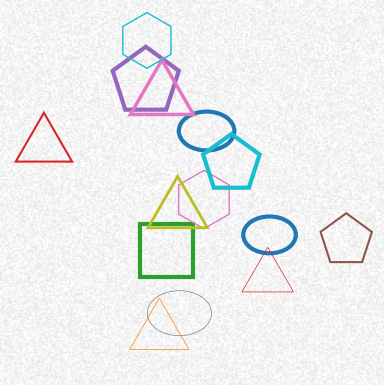[{"shape": "oval", "thickness": 3, "radius": 0.36, "center": [0.537, 0.66]}, {"shape": "oval", "thickness": 3, "radius": 0.34, "center": [0.7, 0.39]}, {"shape": "triangle", "thickness": 0.5, "radius": 0.44, "center": [0.414, 0.137]}, {"shape": "square", "thickness": 3, "radius": 0.35, "center": [0.432, 0.35]}, {"shape": "triangle", "thickness": 0.5, "radius": 0.39, "center": [0.695, 0.28]}, {"shape": "triangle", "thickness": 1.5, "radius": 0.42, "center": [0.114, 0.623]}, {"shape": "pentagon", "thickness": 3, "radius": 0.45, "center": [0.379, 0.788]}, {"shape": "pentagon", "thickness": 1.5, "radius": 0.35, "center": [0.899, 0.376]}, {"shape": "hexagon", "thickness": 1, "radius": 0.38, "center": [0.53, 0.482]}, {"shape": "triangle", "thickness": 2.5, "radius": 0.47, "center": [0.421, 0.75]}, {"shape": "oval", "thickness": 0.5, "radius": 0.42, "center": [0.466, 0.187]}, {"shape": "triangle", "thickness": 2, "radius": 0.44, "center": [0.461, 0.453]}, {"shape": "pentagon", "thickness": 3, "radius": 0.39, "center": [0.601, 0.575]}, {"shape": "hexagon", "thickness": 1, "radius": 0.36, "center": [0.382, 0.895]}]